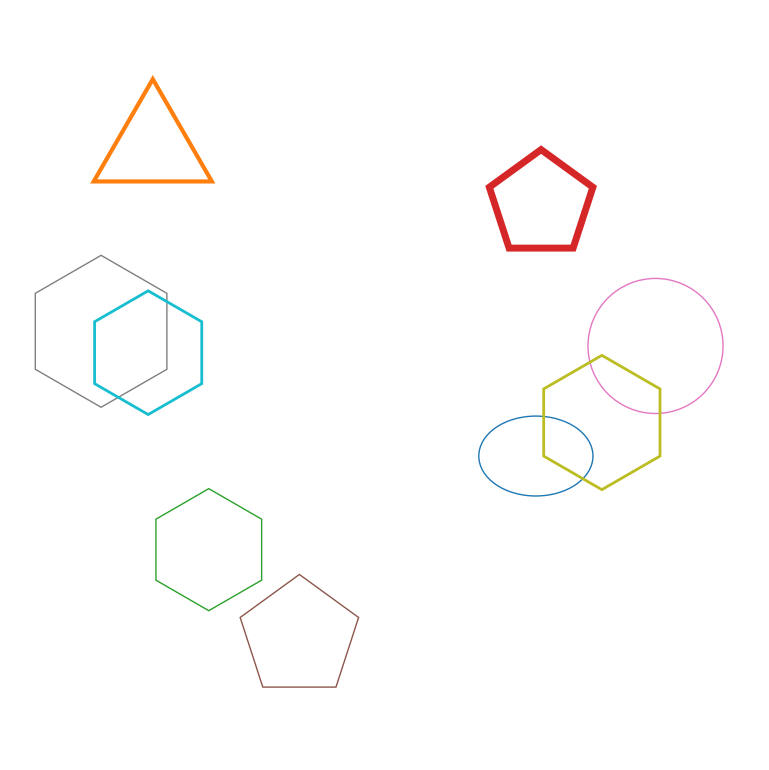[{"shape": "oval", "thickness": 0.5, "radius": 0.37, "center": [0.696, 0.408]}, {"shape": "triangle", "thickness": 1.5, "radius": 0.44, "center": [0.198, 0.809]}, {"shape": "hexagon", "thickness": 0.5, "radius": 0.4, "center": [0.271, 0.286]}, {"shape": "pentagon", "thickness": 2.5, "radius": 0.35, "center": [0.703, 0.735]}, {"shape": "pentagon", "thickness": 0.5, "radius": 0.4, "center": [0.389, 0.173]}, {"shape": "circle", "thickness": 0.5, "radius": 0.44, "center": [0.851, 0.551]}, {"shape": "hexagon", "thickness": 0.5, "radius": 0.49, "center": [0.131, 0.57]}, {"shape": "hexagon", "thickness": 1, "radius": 0.44, "center": [0.782, 0.451]}, {"shape": "hexagon", "thickness": 1, "radius": 0.4, "center": [0.192, 0.542]}]